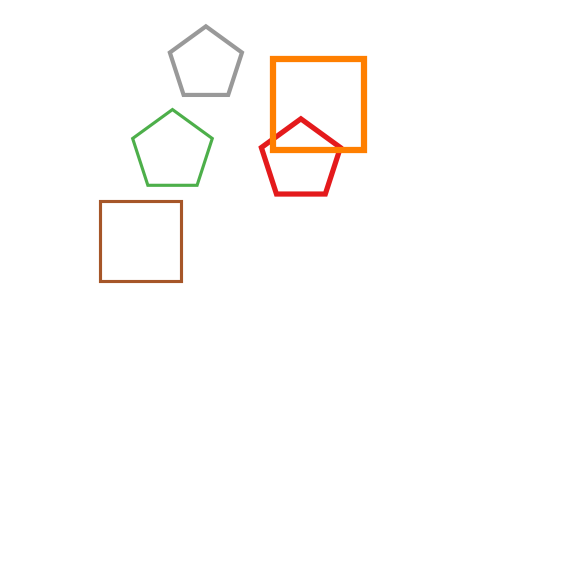[{"shape": "pentagon", "thickness": 2.5, "radius": 0.36, "center": [0.521, 0.721]}, {"shape": "pentagon", "thickness": 1.5, "radius": 0.36, "center": [0.299, 0.737]}, {"shape": "square", "thickness": 3, "radius": 0.39, "center": [0.551, 0.818]}, {"shape": "square", "thickness": 1.5, "radius": 0.35, "center": [0.243, 0.582]}, {"shape": "pentagon", "thickness": 2, "radius": 0.33, "center": [0.357, 0.888]}]